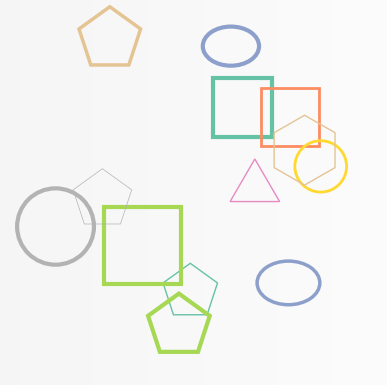[{"shape": "square", "thickness": 3, "radius": 0.38, "center": [0.626, 0.721]}, {"shape": "pentagon", "thickness": 1, "radius": 0.37, "center": [0.491, 0.242]}, {"shape": "square", "thickness": 2, "radius": 0.37, "center": [0.748, 0.697]}, {"shape": "oval", "thickness": 2.5, "radius": 0.4, "center": [0.744, 0.265]}, {"shape": "oval", "thickness": 3, "radius": 0.36, "center": [0.596, 0.88]}, {"shape": "triangle", "thickness": 1, "radius": 0.37, "center": [0.658, 0.513]}, {"shape": "square", "thickness": 3, "radius": 0.49, "center": [0.368, 0.362]}, {"shape": "pentagon", "thickness": 3, "radius": 0.42, "center": [0.462, 0.154]}, {"shape": "circle", "thickness": 2, "radius": 0.33, "center": [0.828, 0.568]}, {"shape": "hexagon", "thickness": 1, "radius": 0.45, "center": [0.786, 0.61]}, {"shape": "pentagon", "thickness": 2.5, "radius": 0.42, "center": [0.283, 0.899]}, {"shape": "pentagon", "thickness": 0.5, "radius": 0.4, "center": [0.264, 0.482]}, {"shape": "circle", "thickness": 3, "radius": 0.5, "center": [0.143, 0.412]}]